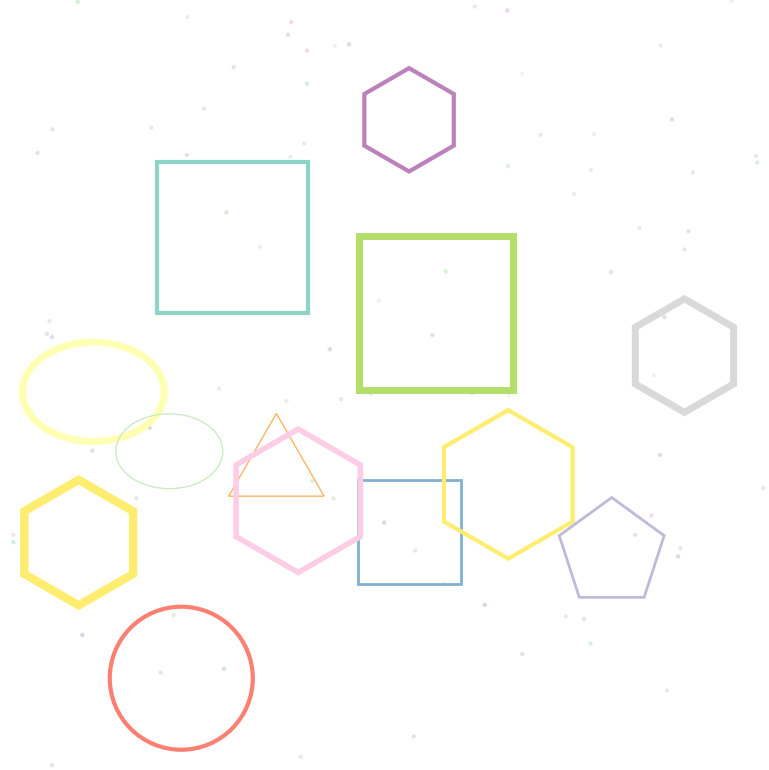[{"shape": "square", "thickness": 1.5, "radius": 0.49, "center": [0.302, 0.691]}, {"shape": "oval", "thickness": 2.5, "radius": 0.46, "center": [0.121, 0.491]}, {"shape": "pentagon", "thickness": 1, "radius": 0.36, "center": [0.794, 0.282]}, {"shape": "circle", "thickness": 1.5, "radius": 0.46, "center": [0.235, 0.119]}, {"shape": "square", "thickness": 1, "radius": 0.34, "center": [0.532, 0.309]}, {"shape": "triangle", "thickness": 0.5, "radius": 0.36, "center": [0.359, 0.391]}, {"shape": "square", "thickness": 2.5, "radius": 0.5, "center": [0.566, 0.594]}, {"shape": "hexagon", "thickness": 2, "radius": 0.47, "center": [0.387, 0.35]}, {"shape": "hexagon", "thickness": 2.5, "radius": 0.37, "center": [0.889, 0.538]}, {"shape": "hexagon", "thickness": 1.5, "radius": 0.34, "center": [0.531, 0.844]}, {"shape": "oval", "thickness": 0.5, "radius": 0.35, "center": [0.22, 0.414]}, {"shape": "hexagon", "thickness": 1.5, "radius": 0.48, "center": [0.66, 0.371]}, {"shape": "hexagon", "thickness": 3, "radius": 0.41, "center": [0.102, 0.295]}]